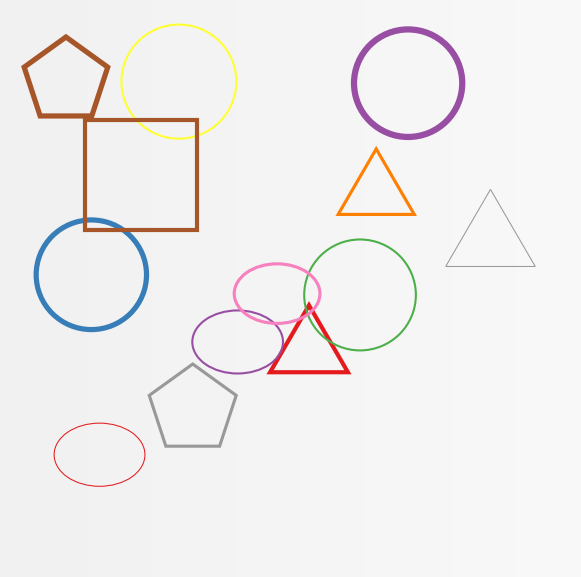[{"shape": "oval", "thickness": 0.5, "radius": 0.39, "center": [0.171, 0.212]}, {"shape": "triangle", "thickness": 2, "radius": 0.39, "center": [0.532, 0.393]}, {"shape": "circle", "thickness": 2.5, "radius": 0.47, "center": [0.157, 0.523]}, {"shape": "circle", "thickness": 1, "radius": 0.48, "center": [0.619, 0.488]}, {"shape": "circle", "thickness": 3, "radius": 0.47, "center": [0.702, 0.855]}, {"shape": "oval", "thickness": 1, "radius": 0.39, "center": [0.409, 0.407]}, {"shape": "triangle", "thickness": 1.5, "radius": 0.38, "center": [0.647, 0.666]}, {"shape": "circle", "thickness": 1, "radius": 0.49, "center": [0.308, 0.858]}, {"shape": "pentagon", "thickness": 2.5, "radius": 0.38, "center": [0.113, 0.859]}, {"shape": "square", "thickness": 2, "radius": 0.48, "center": [0.243, 0.696]}, {"shape": "oval", "thickness": 1.5, "radius": 0.37, "center": [0.477, 0.491]}, {"shape": "pentagon", "thickness": 1.5, "radius": 0.39, "center": [0.332, 0.29]}, {"shape": "triangle", "thickness": 0.5, "radius": 0.44, "center": [0.844, 0.582]}]